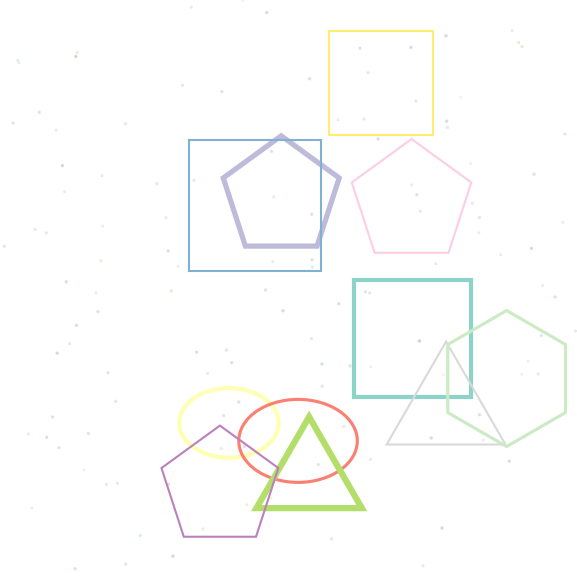[{"shape": "square", "thickness": 2, "radius": 0.51, "center": [0.715, 0.413]}, {"shape": "oval", "thickness": 2, "radius": 0.43, "center": [0.396, 0.267]}, {"shape": "pentagon", "thickness": 2.5, "radius": 0.53, "center": [0.487, 0.658]}, {"shape": "oval", "thickness": 1.5, "radius": 0.51, "center": [0.516, 0.236]}, {"shape": "square", "thickness": 1, "radius": 0.57, "center": [0.441, 0.643]}, {"shape": "triangle", "thickness": 3, "radius": 0.53, "center": [0.535, 0.172]}, {"shape": "pentagon", "thickness": 1, "radius": 0.54, "center": [0.713, 0.65]}, {"shape": "triangle", "thickness": 1, "radius": 0.59, "center": [0.772, 0.289]}, {"shape": "pentagon", "thickness": 1, "radius": 0.53, "center": [0.381, 0.156]}, {"shape": "hexagon", "thickness": 1.5, "radius": 0.59, "center": [0.877, 0.344]}, {"shape": "square", "thickness": 1, "radius": 0.45, "center": [0.66, 0.855]}]